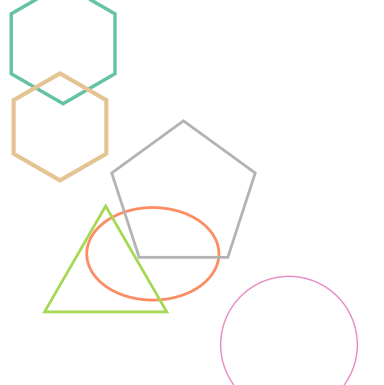[{"shape": "hexagon", "thickness": 2.5, "radius": 0.78, "center": [0.164, 0.886]}, {"shape": "oval", "thickness": 2, "radius": 0.86, "center": [0.397, 0.341]}, {"shape": "circle", "thickness": 1, "radius": 0.89, "center": [0.751, 0.105]}, {"shape": "triangle", "thickness": 2, "radius": 0.92, "center": [0.274, 0.282]}, {"shape": "hexagon", "thickness": 3, "radius": 0.7, "center": [0.156, 0.67]}, {"shape": "pentagon", "thickness": 2, "radius": 0.98, "center": [0.477, 0.49]}]